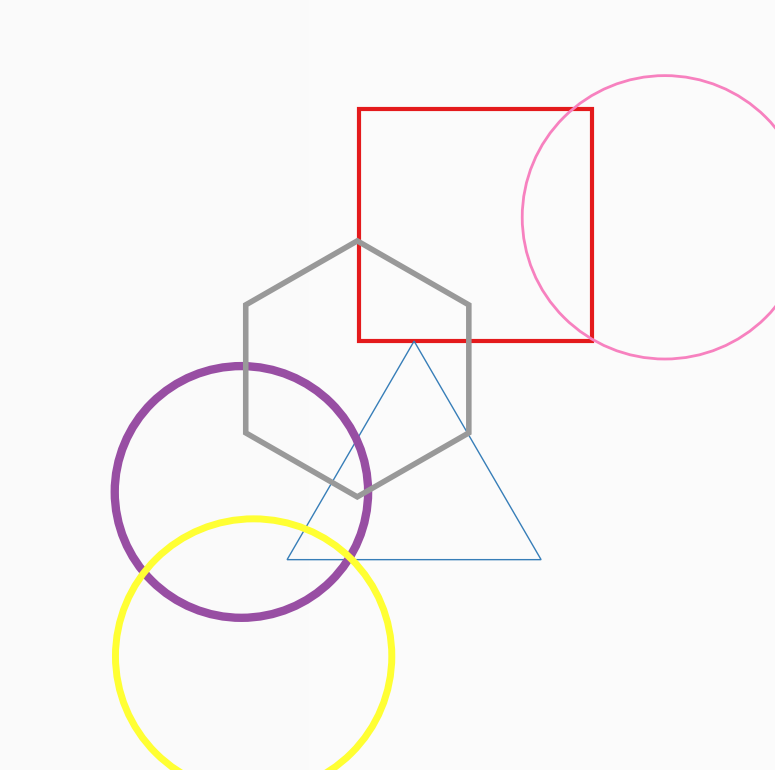[{"shape": "square", "thickness": 1.5, "radius": 0.75, "center": [0.614, 0.708]}, {"shape": "triangle", "thickness": 0.5, "radius": 0.95, "center": [0.534, 0.368]}, {"shape": "circle", "thickness": 3, "radius": 0.82, "center": [0.312, 0.361]}, {"shape": "circle", "thickness": 2.5, "radius": 0.89, "center": [0.327, 0.148]}, {"shape": "circle", "thickness": 1, "radius": 0.92, "center": [0.858, 0.718]}, {"shape": "hexagon", "thickness": 2, "radius": 0.83, "center": [0.461, 0.521]}]